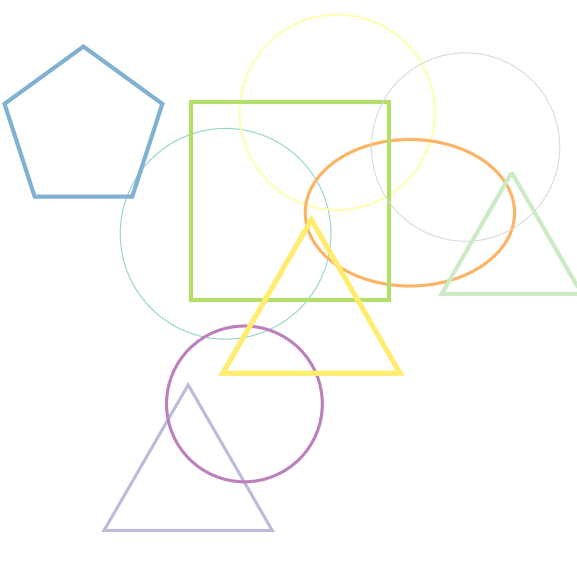[{"shape": "circle", "thickness": 0.5, "radius": 0.91, "center": [0.391, 0.594]}, {"shape": "circle", "thickness": 1, "radius": 0.85, "center": [0.584, 0.805]}, {"shape": "triangle", "thickness": 1.5, "radius": 0.84, "center": [0.326, 0.165]}, {"shape": "pentagon", "thickness": 2, "radius": 0.72, "center": [0.144, 0.775]}, {"shape": "oval", "thickness": 1.5, "radius": 0.91, "center": [0.71, 0.631]}, {"shape": "square", "thickness": 2, "radius": 0.86, "center": [0.502, 0.651]}, {"shape": "circle", "thickness": 0.5, "radius": 0.82, "center": [0.806, 0.744]}, {"shape": "circle", "thickness": 1.5, "radius": 0.67, "center": [0.423, 0.3]}, {"shape": "triangle", "thickness": 2, "radius": 0.7, "center": [0.886, 0.56]}, {"shape": "triangle", "thickness": 2.5, "radius": 0.89, "center": [0.539, 0.441]}]